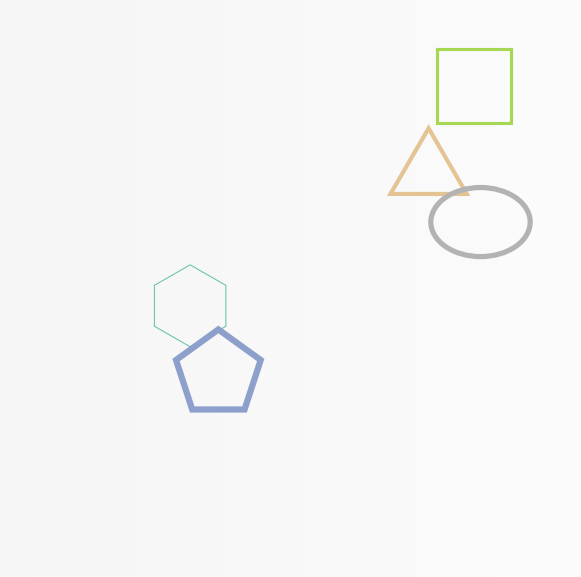[{"shape": "hexagon", "thickness": 0.5, "radius": 0.35, "center": [0.327, 0.47]}, {"shape": "pentagon", "thickness": 3, "radius": 0.38, "center": [0.376, 0.352]}, {"shape": "square", "thickness": 1.5, "radius": 0.32, "center": [0.816, 0.85]}, {"shape": "triangle", "thickness": 2, "radius": 0.38, "center": [0.737, 0.701]}, {"shape": "oval", "thickness": 2.5, "radius": 0.43, "center": [0.827, 0.615]}]